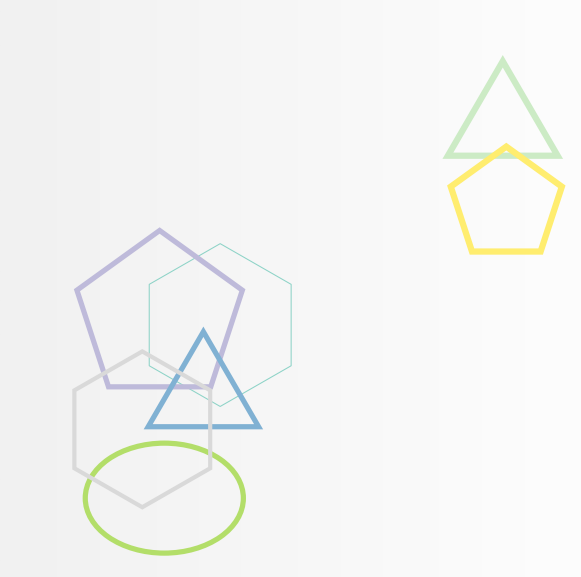[{"shape": "hexagon", "thickness": 0.5, "radius": 0.7, "center": [0.379, 0.436]}, {"shape": "pentagon", "thickness": 2.5, "radius": 0.75, "center": [0.275, 0.45]}, {"shape": "triangle", "thickness": 2.5, "radius": 0.55, "center": [0.35, 0.315]}, {"shape": "oval", "thickness": 2.5, "radius": 0.68, "center": [0.283, 0.137]}, {"shape": "hexagon", "thickness": 2, "radius": 0.67, "center": [0.245, 0.256]}, {"shape": "triangle", "thickness": 3, "radius": 0.55, "center": [0.865, 0.784]}, {"shape": "pentagon", "thickness": 3, "radius": 0.5, "center": [0.871, 0.645]}]